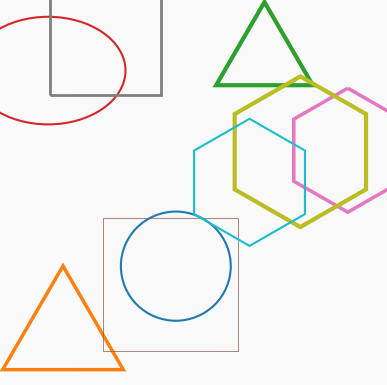[{"shape": "circle", "thickness": 1.5, "radius": 0.71, "center": [0.454, 0.309]}, {"shape": "triangle", "thickness": 2.5, "radius": 0.9, "center": [0.163, 0.13]}, {"shape": "triangle", "thickness": 3, "radius": 0.72, "center": [0.682, 0.851]}, {"shape": "oval", "thickness": 1.5, "radius": 1.0, "center": [0.124, 0.817]}, {"shape": "square", "thickness": 0.5, "radius": 0.87, "center": [0.439, 0.261]}, {"shape": "hexagon", "thickness": 2.5, "radius": 0.81, "center": [0.898, 0.61]}, {"shape": "square", "thickness": 2, "radius": 0.72, "center": [0.271, 0.898]}, {"shape": "hexagon", "thickness": 3, "radius": 0.98, "center": [0.775, 0.606]}, {"shape": "hexagon", "thickness": 1.5, "radius": 0.83, "center": [0.644, 0.526]}]